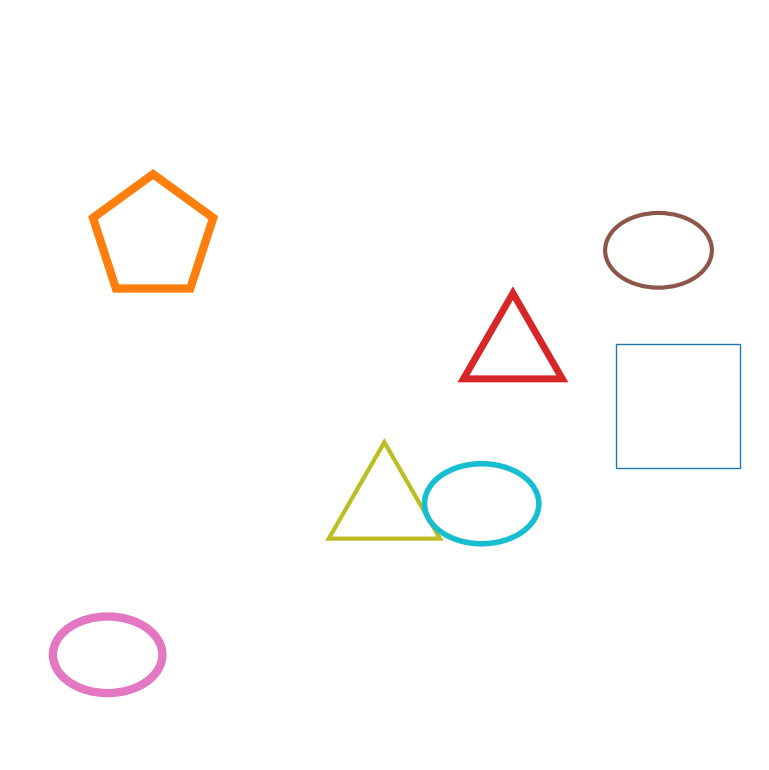[{"shape": "square", "thickness": 0.5, "radius": 0.4, "center": [0.88, 0.473]}, {"shape": "pentagon", "thickness": 3, "radius": 0.41, "center": [0.199, 0.692]}, {"shape": "triangle", "thickness": 2.5, "radius": 0.37, "center": [0.666, 0.545]}, {"shape": "oval", "thickness": 1.5, "radius": 0.35, "center": [0.855, 0.675]}, {"shape": "oval", "thickness": 3, "radius": 0.36, "center": [0.14, 0.15]}, {"shape": "triangle", "thickness": 1.5, "radius": 0.42, "center": [0.499, 0.342]}, {"shape": "oval", "thickness": 2, "radius": 0.37, "center": [0.626, 0.346]}]